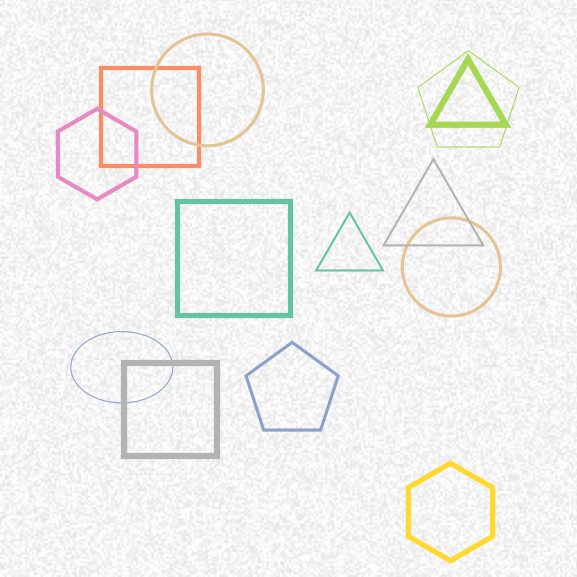[{"shape": "square", "thickness": 2.5, "radius": 0.49, "center": [0.405, 0.552]}, {"shape": "triangle", "thickness": 1, "radius": 0.33, "center": [0.605, 0.564]}, {"shape": "square", "thickness": 2, "radius": 0.43, "center": [0.26, 0.797]}, {"shape": "oval", "thickness": 0.5, "radius": 0.44, "center": [0.211, 0.363]}, {"shape": "pentagon", "thickness": 1.5, "radius": 0.42, "center": [0.506, 0.322]}, {"shape": "hexagon", "thickness": 2, "radius": 0.39, "center": [0.168, 0.732]}, {"shape": "pentagon", "thickness": 0.5, "radius": 0.46, "center": [0.811, 0.819]}, {"shape": "triangle", "thickness": 3, "radius": 0.38, "center": [0.81, 0.821]}, {"shape": "hexagon", "thickness": 2.5, "radius": 0.42, "center": [0.78, 0.113]}, {"shape": "circle", "thickness": 1.5, "radius": 0.42, "center": [0.782, 0.537]}, {"shape": "circle", "thickness": 1.5, "radius": 0.48, "center": [0.359, 0.843]}, {"shape": "square", "thickness": 3, "radius": 0.4, "center": [0.295, 0.29]}, {"shape": "triangle", "thickness": 1, "radius": 0.5, "center": [0.751, 0.624]}]